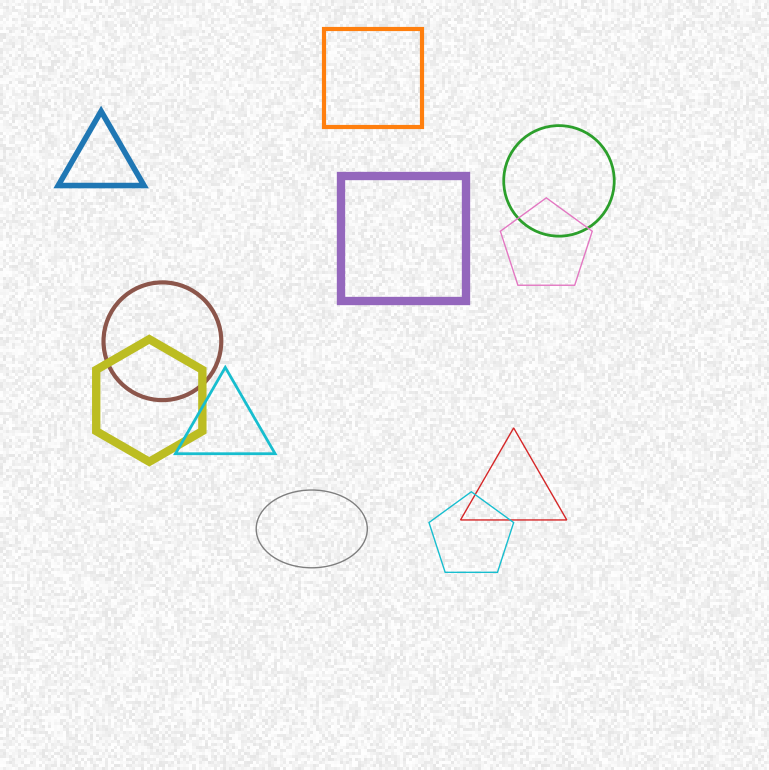[{"shape": "triangle", "thickness": 2, "radius": 0.32, "center": [0.131, 0.791]}, {"shape": "square", "thickness": 1.5, "radius": 0.32, "center": [0.484, 0.899]}, {"shape": "circle", "thickness": 1, "radius": 0.36, "center": [0.726, 0.765]}, {"shape": "triangle", "thickness": 0.5, "radius": 0.4, "center": [0.667, 0.365]}, {"shape": "square", "thickness": 3, "radius": 0.41, "center": [0.524, 0.691]}, {"shape": "circle", "thickness": 1.5, "radius": 0.38, "center": [0.211, 0.557]}, {"shape": "pentagon", "thickness": 0.5, "radius": 0.31, "center": [0.709, 0.68]}, {"shape": "oval", "thickness": 0.5, "radius": 0.36, "center": [0.405, 0.313]}, {"shape": "hexagon", "thickness": 3, "radius": 0.4, "center": [0.194, 0.48]}, {"shape": "pentagon", "thickness": 0.5, "radius": 0.29, "center": [0.612, 0.303]}, {"shape": "triangle", "thickness": 1, "radius": 0.37, "center": [0.293, 0.448]}]